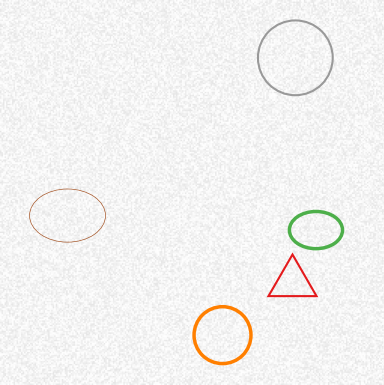[{"shape": "triangle", "thickness": 1.5, "radius": 0.36, "center": [0.76, 0.267]}, {"shape": "oval", "thickness": 2.5, "radius": 0.35, "center": [0.821, 0.402]}, {"shape": "circle", "thickness": 2.5, "radius": 0.37, "center": [0.578, 0.129]}, {"shape": "oval", "thickness": 0.5, "radius": 0.49, "center": [0.175, 0.44]}, {"shape": "circle", "thickness": 1.5, "radius": 0.49, "center": [0.767, 0.85]}]